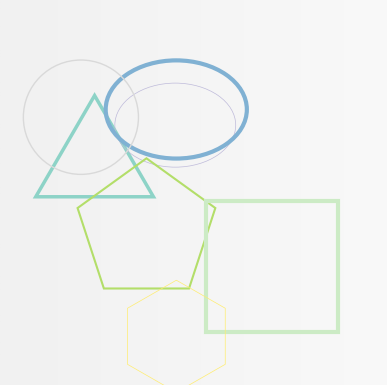[{"shape": "triangle", "thickness": 2.5, "radius": 0.88, "center": [0.244, 0.577]}, {"shape": "oval", "thickness": 0.5, "radius": 0.78, "center": [0.452, 0.675]}, {"shape": "oval", "thickness": 3, "radius": 0.91, "center": [0.455, 0.716]}, {"shape": "pentagon", "thickness": 1.5, "radius": 0.93, "center": [0.378, 0.402]}, {"shape": "circle", "thickness": 1, "radius": 0.74, "center": [0.209, 0.696]}, {"shape": "square", "thickness": 3, "radius": 0.85, "center": [0.702, 0.308]}, {"shape": "hexagon", "thickness": 0.5, "radius": 0.73, "center": [0.455, 0.127]}]